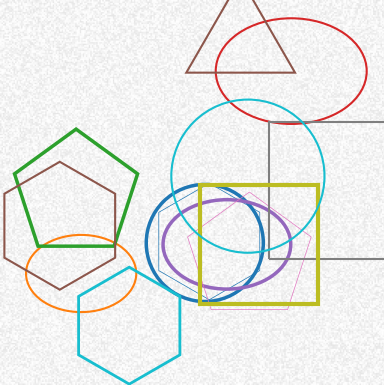[{"shape": "circle", "thickness": 2.5, "radius": 0.76, "center": [0.532, 0.369]}, {"shape": "hexagon", "thickness": 0.5, "radius": 0.76, "center": [0.544, 0.373]}, {"shape": "oval", "thickness": 1.5, "radius": 0.72, "center": [0.211, 0.29]}, {"shape": "pentagon", "thickness": 2.5, "radius": 0.84, "center": [0.198, 0.497]}, {"shape": "oval", "thickness": 1.5, "radius": 0.98, "center": [0.756, 0.815]}, {"shape": "oval", "thickness": 2.5, "radius": 0.83, "center": [0.589, 0.365]}, {"shape": "triangle", "thickness": 1.5, "radius": 0.82, "center": [0.625, 0.893]}, {"shape": "hexagon", "thickness": 1.5, "radius": 0.83, "center": [0.155, 0.414]}, {"shape": "pentagon", "thickness": 0.5, "radius": 0.84, "center": [0.648, 0.332]}, {"shape": "square", "thickness": 1.5, "radius": 0.88, "center": [0.877, 0.505]}, {"shape": "square", "thickness": 3, "radius": 0.77, "center": [0.673, 0.364]}, {"shape": "hexagon", "thickness": 2, "radius": 0.76, "center": [0.336, 0.154]}, {"shape": "circle", "thickness": 1.5, "radius": 0.99, "center": [0.644, 0.542]}]